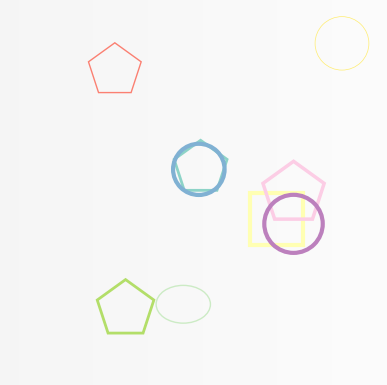[{"shape": "pentagon", "thickness": 2, "radius": 0.36, "center": [0.518, 0.564]}, {"shape": "square", "thickness": 3, "radius": 0.34, "center": [0.713, 0.432]}, {"shape": "pentagon", "thickness": 1, "radius": 0.36, "center": [0.296, 0.817]}, {"shape": "circle", "thickness": 3, "radius": 0.33, "center": [0.513, 0.56]}, {"shape": "pentagon", "thickness": 2, "radius": 0.38, "center": [0.324, 0.197]}, {"shape": "pentagon", "thickness": 2.5, "radius": 0.42, "center": [0.758, 0.498]}, {"shape": "circle", "thickness": 3, "radius": 0.38, "center": [0.757, 0.419]}, {"shape": "oval", "thickness": 1, "radius": 0.35, "center": [0.473, 0.21]}, {"shape": "circle", "thickness": 0.5, "radius": 0.35, "center": [0.883, 0.887]}]